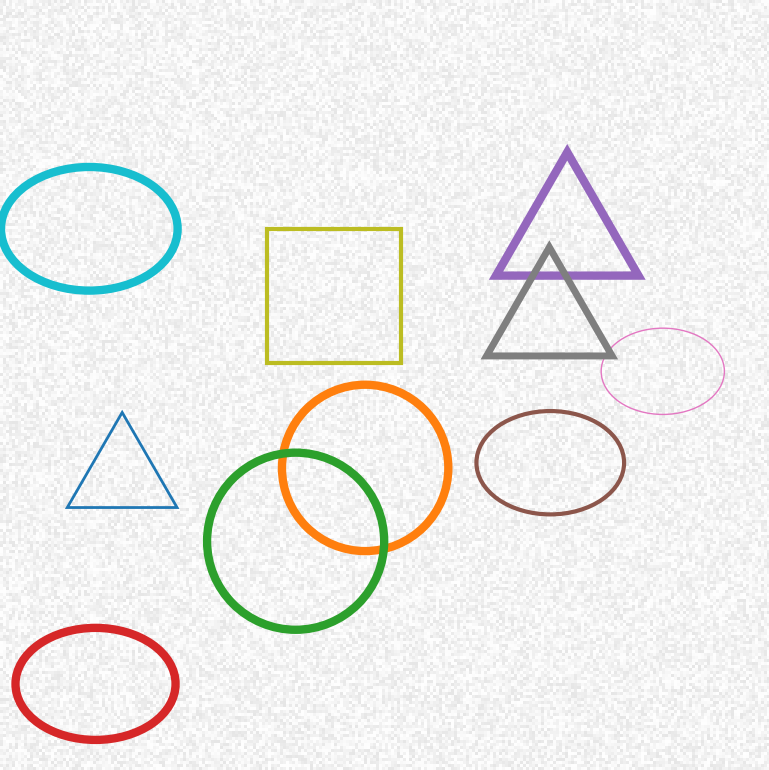[{"shape": "triangle", "thickness": 1, "radius": 0.41, "center": [0.159, 0.382]}, {"shape": "circle", "thickness": 3, "radius": 0.54, "center": [0.474, 0.392]}, {"shape": "circle", "thickness": 3, "radius": 0.58, "center": [0.384, 0.297]}, {"shape": "oval", "thickness": 3, "radius": 0.52, "center": [0.124, 0.112]}, {"shape": "triangle", "thickness": 3, "radius": 0.53, "center": [0.737, 0.695]}, {"shape": "oval", "thickness": 1.5, "radius": 0.48, "center": [0.715, 0.399]}, {"shape": "oval", "thickness": 0.5, "radius": 0.4, "center": [0.861, 0.518]}, {"shape": "triangle", "thickness": 2.5, "radius": 0.47, "center": [0.713, 0.585]}, {"shape": "square", "thickness": 1.5, "radius": 0.43, "center": [0.434, 0.616]}, {"shape": "oval", "thickness": 3, "radius": 0.57, "center": [0.116, 0.703]}]